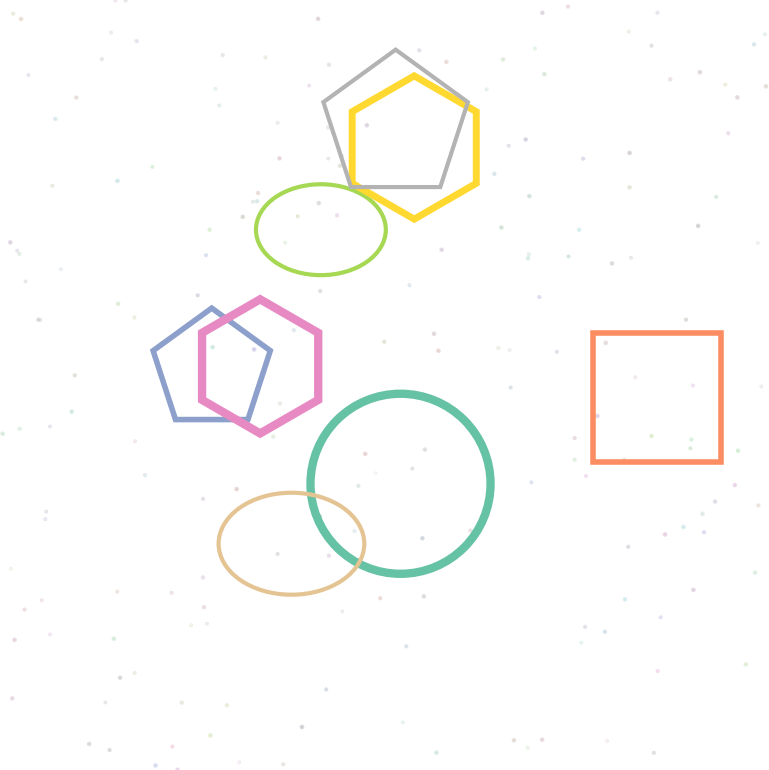[{"shape": "circle", "thickness": 3, "radius": 0.58, "center": [0.52, 0.372]}, {"shape": "square", "thickness": 2, "radius": 0.42, "center": [0.853, 0.484]}, {"shape": "pentagon", "thickness": 2, "radius": 0.4, "center": [0.275, 0.52]}, {"shape": "hexagon", "thickness": 3, "radius": 0.44, "center": [0.338, 0.524]}, {"shape": "oval", "thickness": 1.5, "radius": 0.42, "center": [0.417, 0.702]}, {"shape": "hexagon", "thickness": 2.5, "radius": 0.47, "center": [0.538, 0.808]}, {"shape": "oval", "thickness": 1.5, "radius": 0.47, "center": [0.378, 0.294]}, {"shape": "pentagon", "thickness": 1.5, "radius": 0.49, "center": [0.514, 0.837]}]